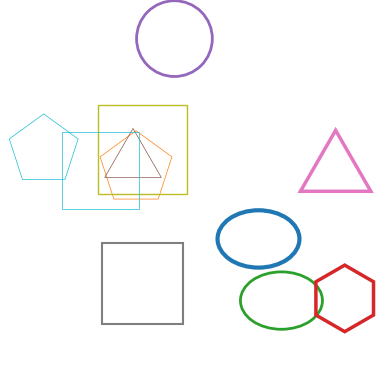[{"shape": "oval", "thickness": 3, "radius": 0.53, "center": [0.671, 0.379]}, {"shape": "pentagon", "thickness": 0.5, "radius": 0.49, "center": [0.353, 0.562]}, {"shape": "oval", "thickness": 2, "radius": 0.53, "center": [0.731, 0.219]}, {"shape": "hexagon", "thickness": 2.5, "radius": 0.43, "center": [0.895, 0.225]}, {"shape": "circle", "thickness": 2, "radius": 0.49, "center": [0.453, 0.9]}, {"shape": "triangle", "thickness": 0.5, "radius": 0.42, "center": [0.345, 0.581]}, {"shape": "triangle", "thickness": 2.5, "radius": 0.53, "center": [0.872, 0.556]}, {"shape": "square", "thickness": 1.5, "radius": 0.53, "center": [0.37, 0.264]}, {"shape": "square", "thickness": 1, "radius": 0.58, "center": [0.371, 0.611]}, {"shape": "square", "thickness": 0.5, "radius": 0.5, "center": [0.262, 0.558]}, {"shape": "pentagon", "thickness": 0.5, "radius": 0.47, "center": [0.114, 0.61]}]